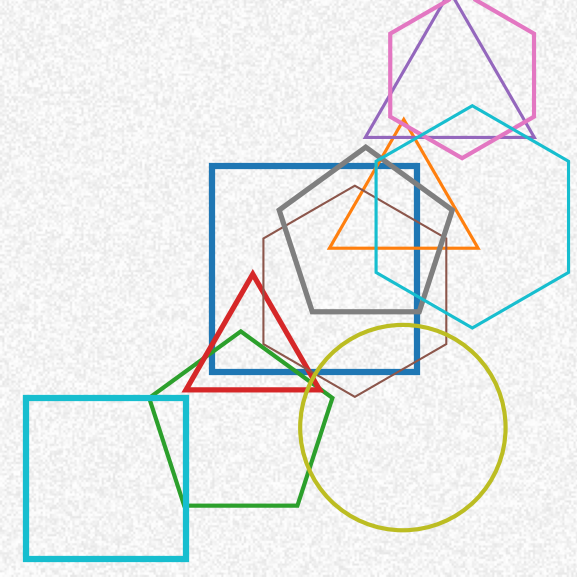[{"shape": "square", "thickness": 3, "radius": 0.89, "center": [0.545, 0.534]}, {"shape": "triangle", "thickness": 1.5, "radius": 0.74, "center": [0.699, 0.644]}, {"shape": "pentagon", "thickness": 2, "radius": 0.83, "center": [0.417, 0.258]}, {"shape": "triangle", "thickness": 2.5, "radius": 0.67, "center": [0.438, 0.391]}, {"shape": "triangle", "thickness": 1.5, "radius": 0.84, "center": [0.779, 0.846]}, {"shape": "hexagon", "thickness": 1, "radius": 0.91, "center": [0.614, 0.495]}, {"shape": "hexagon", "thickness": 2, "radius": 0.72, "center": [0.8, 0.869]}, {"shape": "pentagon", "thickness": 2.5, "radius": 0.79, "center": [0.633, 0.587]}, {"shape": "circle", "thickness": 2, "radius": 0.89, "center": [0.698, 0.259]}, {"shape": "square", "thickness": 3, "radius": 0.7, "center": [0.184, 0.171]}, {"shape": "hexagon", "thickness": 1.5, "radius": 0.96, "center": [0.818, 0.624]}]